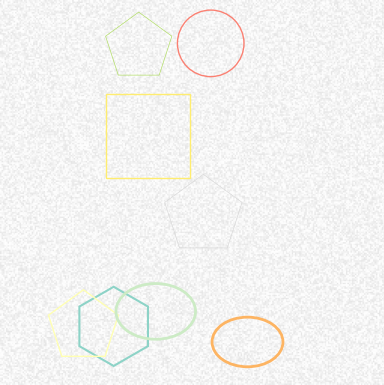[{"shape": "hexagon", "thickness": 1.5, "radius": 0.51, "center": [0.295, 0.152]}, {"shape": "pentagon", "thickness": 1, "radius": 0.48, "center": [0.217, 0.152]}, {"shape": "circle", "thickness": 1, "radius": 0.43, "center": [0.547, 0.887]}, {"shape": "oval", "thickness": 2, "radius": 0.46, "center": [0.643, 0.112]}, {"shape": "pentagon", "thickness": 0.5, "radius": 0.45, "center": [0.36, 0.878]}, {"shape": "pentagon", "thickness": 0.5, "radius": 0.53, "center": [0.528, 0.442]}, {"shape": "oval", "thickness": 2, "radius": 0.52, "center": [0.405, 0.191]}, {"shape": "square", "thickness": 1, "radius": 0.54, "center": [0.385, 0.646]}]